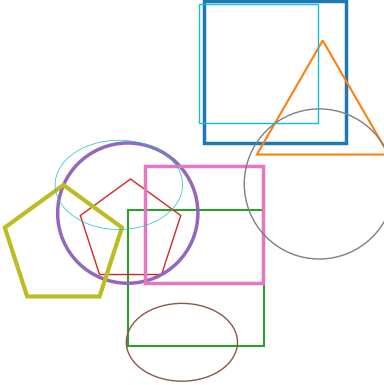[{"shape": "square", "thickness": 2.5, "radius": 0.92, "center": [0.715, 0.813]}, {"shape": "triangle", "thickness": 1.5, "radius": 0.99, "center": [0.838, 0.697]}, {"shape": "square", "thickness": 1.5, "radius": 0.88, "center": [0.51, 0.277]}, {"shape": "pentagon", "thickness": 1, "radius": 0.69, "center": [0.339, 0.398]}, {"shape": "circle", "thickness": 2.5, "radius": 0.91, "center": [0.332, 0.446]}, {"shape": "oval", "thickness": 1, "radius": 0.72, "center": [0.472, 0.111]}, {"shape": "square", "thickness": 2.5, "radius": 0.76, "center": [0.53, 0.416]}, {"shape": "circle", "thickness": 1, "radius": 0.97, "center": [0.829, 0.522]}, {"shape": "pentagon", "thickness": 3, "radius": 0.8, "center": [0.165, 0.36]}, {"shape": "oval", "thickness": 0.5, "radius": 0.83, "center": [0.309, 0.52]}, {"shape": "square", "thickness": 1, "radius": 0.77, "center": [0.672, 0.836]}]